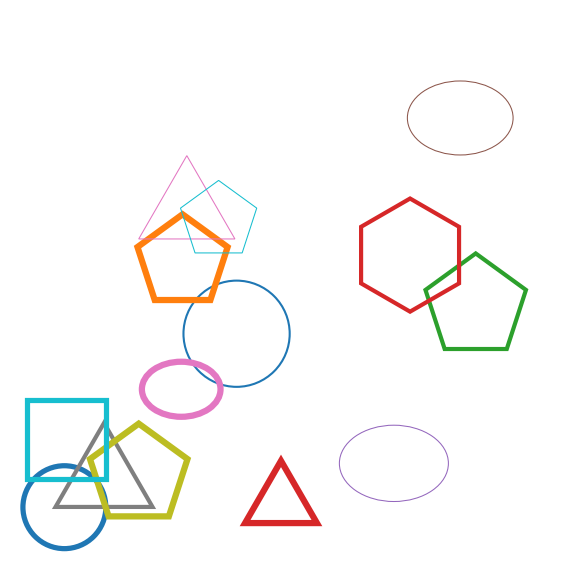[{"shape": "circle", "thickness": 2.5, "radius": 0.36, "center": [0.111, 0.121]}, {"shape": "circle", "thickness": 1, "radius": 0.46, "center": [0.41, 0.421]}, {"shape": "pentagon", "thickness": 3, "radius": 0.41, "center": [0.316, 0.546]}, {"shape": "pentagon", "thickness": 2, "radius": 0.46, "center": [0.824, 0.469]}, {"shape": "triangle", "thickness": 3, "radius": 0.36, "center": [0.487, 0.129]}, {"shape": "hexagon", "thickness": 2, "radius": 0.49, "center": [0.71, 0.557]}, {"shape": "oval", "thickness": 0.5, "radius": 0.47, "center": [0.682, 0.197]}, {"shape": "oval", "thickness": 0.5, "radius": 0.46, "center": [0.797, 0.795]}, {"shape": "oval", "thickness": 3, "radius": 0.34, "center": [0.314, 0.325]}, {"shape": "triangle", "thickness": 0.5, "radius": 0.48, "center": [0.323, 0.633]}, {"shape": "triangle", "thickness": 2, "radius": 0.48, "center": [0.18, 0.17]}, {"shape": "pentagon", "thickness": 3, "radius": 0.44, "center": [0.24, 0.177]}, {"shape": "square", "thickness": 2.5, "radius": 0.34, "center": [0.116, 0.238]}, {"shape": "pentagon", "thickness": 0.5, "radius": 0.35, "center": [0.379, 0.617]}]